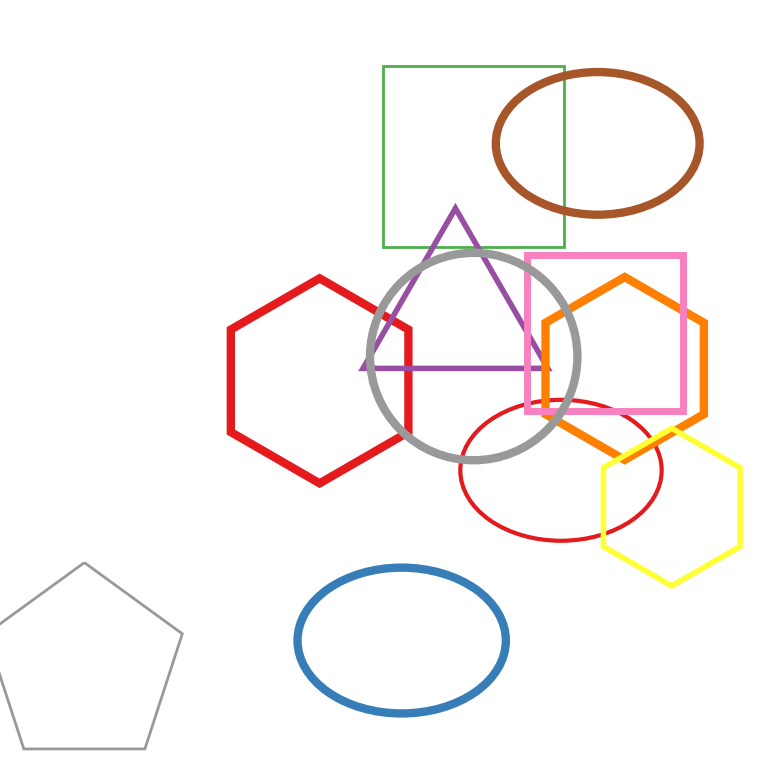[{"shape": "hexagon", "thickness": 3, "radius": 0.67, "center": [0.415, 0.505]}, {"shape": "oval", "thickness": 1.5, "radius": 0.65, "center": [0.729, 0.389]}, {"shape": "oval", "thickness": 3, "radius": 0.68, "center": [0.522, 0.168]}, {"shape": "square", "thickness": 1, "radius": 0.59, "center": [0.615, 0.797]}, {"shape": "triangle", "thickness": 2, "radius": 0.69, "center": [0.591, 0.591]}, {"shape": "hexagon", "thickness": 3, "radius": 0.59, "center": [0.811, 0.521]}, {"shape": "hexagon", "thickness": 2, "radius": 0.51, "center": [0.872, 0.341]}, {"shape": "oval", "thickness": 3, "radius": 0.66, "center": [0.776, 0.814]}, {"shape": "square", "thickness": 2.5, "radius": 0.51, "center": [0.786, 0.567]}, {"shape": "circle", "thickness": 3, "radius": 0.67, "center": [0.615, 0.537]}, {"shape": "pentagon", "thickness": 1, "radius": 0.67, "center": [0.11, 0.136]}]